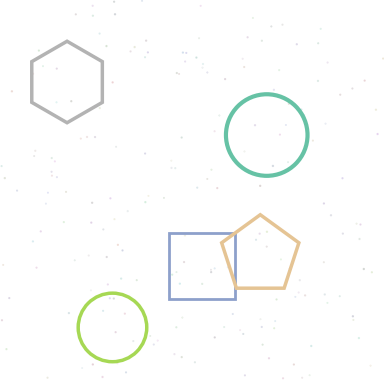[{"shape": "circle", "thickness": 3, "radius": 0.53, "center": [0.693, 0.649]}, {"shape": "square", "thickness": 2, "radius": 0.43, "center": [0.525, 0.309]}, {"shape": "circle", "thickness": 2.5, "radius": 0.45, "center": [0.292, 0.15]}, {"shape": "pentagon", "thickness": 2.5, "radius": 0.53, "center": [0.676, 0.337]}, {"shape": "hexagon", "thickness": 2.5, "radius": 0.53, "center": [0.174, 0.787]}]